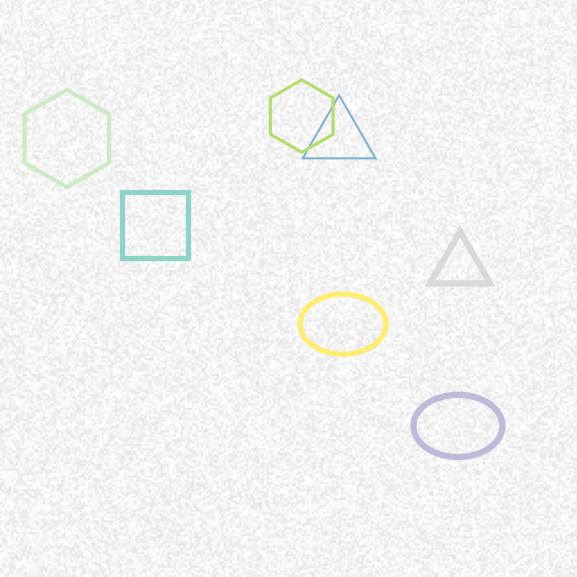[{"shape": "square", "thickness": 2.5, "radius": 0.29, "center": [0.268, 0.61]}, {"shape": "oval", "thickness": 3, "radius": 0.39, "center": [0.793, 0.262]}, {"shape": "triangle", "thickness": 1, "radius": 0.36, "center": [0.587, 0.761]}, {"shape": "hexagon", "thickness": 1.5, "radius": 0.31, "center": [0.522, 0.798]}, {"shape": "triangle", "thickness": 3, "radius": 0.3, "center": [0.797, 0.538]}, {"shape": "hexagon", "thickness": 2, "radius": 0.42, "center": [0.116, 0.759]}, {"shape": "oval", "thickness": 2.5, "radius": 0.37, "center": [0.594, 0.438]}]